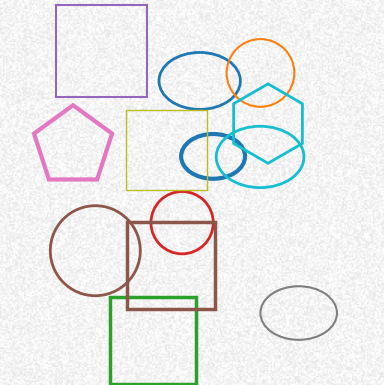[{"shape": "oval", "thickness": 3, "radius": 0.42, "center": [0.553, 0.594]}, {"shape": "oval", "thickness": 2, "radius": 0.53, "center": [0.519, 0.79]}, {"shape": "circle", "thickness": 1.5, "radius": 0.44, "center": [0.677, 0.811]}, {"shape": "square", "thickness": 2.5, "radius": 0.56, "center": [0.397, 0.116]}, {"shape": "circle", "thickness": 2, "radius": 0.4, "center": [0.473, 0.422]}, {"shape": "square", "thickness": 1.5, "radius": 0.59, "center": [0.263, 0.867]}, {"shape": "square", "thickness": 2.5, "radius": 0.57, "center": [0.444, 0.31]}, {"shape": "circle", "thickness": 2, "radius": 0.58, "center": [0.248, 0.349]}, {"shape": "pentagon", "thickness": 3, "radius": 0.53, "center": [0.19, 0.62]}, {"shape": "oval", "thickness": 1.5, "radius": 0.5, "center": [0.776, 0.187]}, {"shape": "square", "thickness": 1, "radius": 0.52, "center": [0.433, 0.61]}, {"shape": "hexagon", "thickness": 2, "radius": 0.52, "center": [0.696, 0.679]}, {"shape": "oval", "thickness": 2, "radius": 0.57, "center": [0.676, 0.592]}]